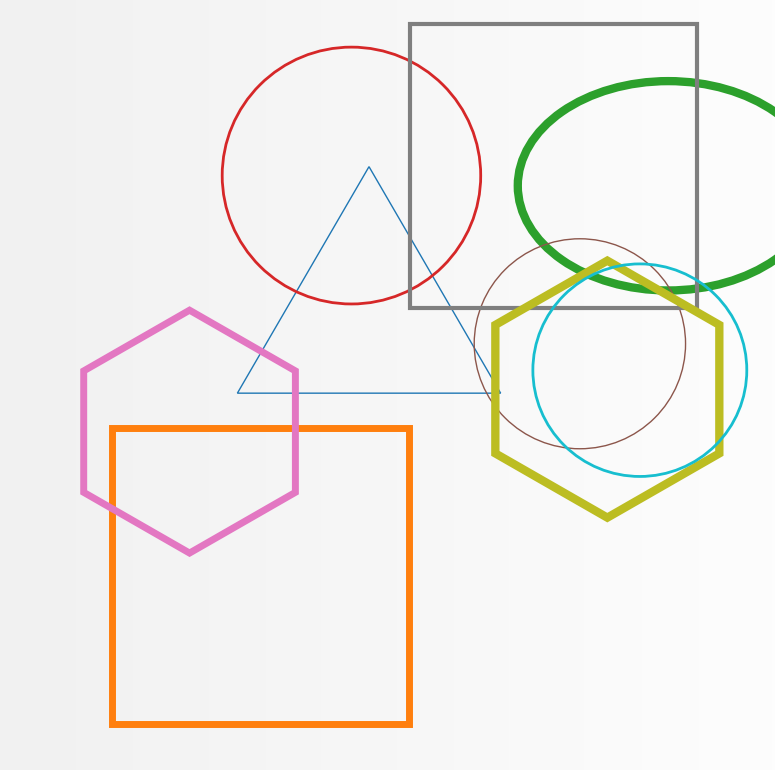[{"shape": "triangle", "thickness": 0.5, "radius": 0.98, "center": [0.476, 0.587]}, {"shape": "square", "thickness": 2.5, "radius": 0.96, "center": [0.336, 0.252]}, {"shape": "oval", "thickness": 3, "radius": 0.97, "center": [0.862, 0.759]}, {"shape": "circle", "thickness": 1, "radius": 0.83, "center": [0.453, 0.772]}, {"shape": "circle", "thickness": 0.5, "radius": 0.68, "center": [0.748, 0.554]}, {"shape": "hexagon", "thickness": 2.5, "radius": 0.79, "center": [0.245, 0.439]}, {"shape": "square", "thickness": 1.5, "radius": 0.92, "center": [0.714, 0.785]}, {"shape": "hexagon", "thickness": 3, "radius": 0.83, "center": [0.784, 0.495]}, {"shape": "circle", "thickness": 1, "radius": 0.69, "center": [0.826, 0.519]}]